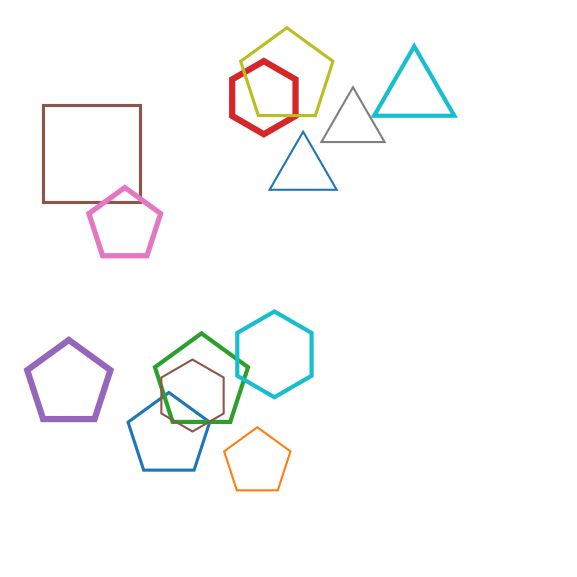[{"shape": "pentagon", "thickness": 1.5, "radius": 0.37, "center": [0.292, 0.245]}, {"shape": "triangle", "thickness": 1, "radius": 0.34, "center": [0.525, 0.704]}, {"shape": "pentagon", "thickness": 1, "radius": 0.3, "center": [0.446, 0.199]}, {"shape": "pentagon", "thickness": 2, "radius": 0.42, "center": [0.349, 0.337]}, {"shape": "hexagon", "thickness": 3, "radius": 0.32, "center": [0.457, 0.83]}, {"shape": "pentagon", "thickness": 3, "radius": 0.38, "center": [0.119, 0.335]}, {"shape": "hexagon", "thickness": 1, "radius": 0.31, "center": [0.333, 0.314]}, {"shape": "square", "thickness": 1.5, "radius": 0.42, "center": [0.158, 0.733]}, {"shape": "pentagon", "thickness": 2.5, "radius": 0.33, "center": [0.216, 0.609]}, {"shape": "triangle", "thickness": 1, "radius": 0.32, "center": [0.611, 0.785]}, {"shape": "pentagon", "thickness": 1.5, "radius": 0.42, "center": [0.497, 0.867]}, {"shape": "triangle", "thickness": 2, "radius": 0.4, "center": [0.717, 0.839]}, {"shape": "hexagon", "thickness": 2, "radius": 0.37, "center": [0.475, 0.386]}]